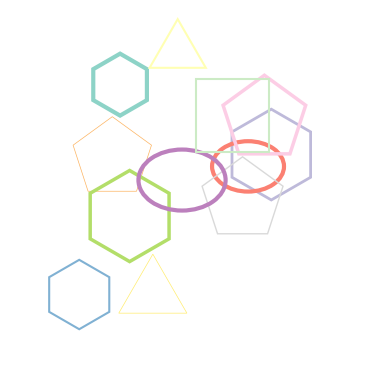[{"shape": "hexagon", "thickness": 3, "radius": 0.4, "center": [0.312, 0.78]}, {"shape": "triangle", "thickness": 1.5, "radius": 0.42, "center": [0.462, 0.866]}, {"shape": "hexagon", "thickness": 2, "radius": 0.59, "center": [0.705, 0.598]}, {"shape": "oval", "thickness": 3, "radius": 0.47, "center": [0.644, 0.568]}, {"shape": "hexagon", "thickness": 1.5, "radius": 0.45, "center": [0.206, 0.235]}, {"shape": "pentagon", "thickness": 0.5, "radius": 0.54, "center": [0.292, 0.59]}, {"shape": "hexagon", "thickness": 2.5, "radius": 0.59, "center": [0.337, 0.439]}, {"shape": "pentagon", "thickness": 2.5, "radius": 0.56, "center": [0.687, 0.692]}, {"shape": "pentagon", "thickness": 1, "radius": 0.55, "center": [0.63, 0.482]}, {"shape": "oval", "thickness": 3, "radius": 0.57, "center": [0.473, 0.532]}, {"shape": "square", "thickness": 1.5, "radius": 0.47, "center": [0.604, 0.699]}, {"shape": "triangle", "thickness": 0.5, "radius": 0.51, "center": [0.397, 0.238]}]